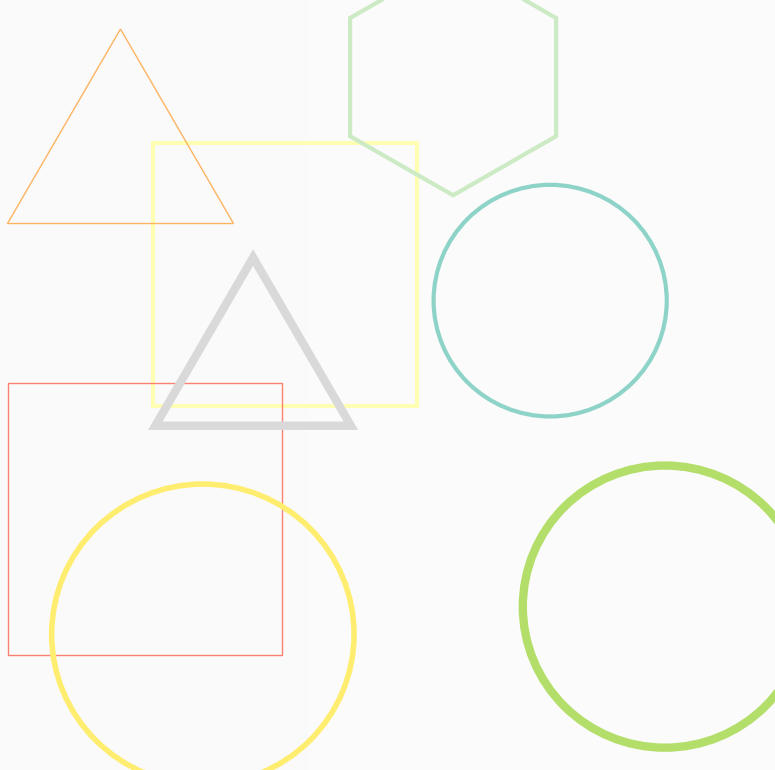[{"shape": "circle", "thickness": 1.5, "radius": 0.75, "center": [0.71, 0.61]}, {"shape": "square", "thickness": 1.5, "radius": 0.85, "center": [0.368, 0.644]}, {"shape": "square", "thickness": 0.5, "radius": 0.88, "center": [0.187, 0.326]}, {"shape": "triangle", "thickness": 0.5, "radius": 0.84, "center": [0.155, 0.794]}, {"shape": "circle", "thickness": 3, "radius": 0.92, "center": [0.858, 0.212]}, {"shape": "triangle", "thickness": 3, "radius": 0.73, "center": [0.327, 0.52]}, {"shape": "hexagon", "thickness": 1.5, "radius": 0.77, "center": [0.585, 0.9]}, {"shape": "circle", "thickness": 2, "radius": 0.98, "center": [0.262, 0.176]}]